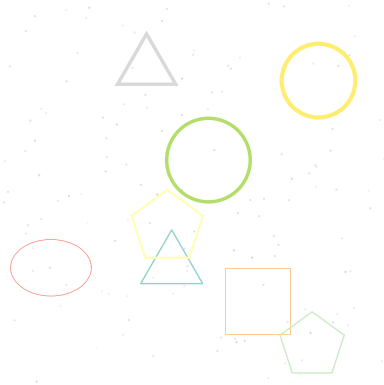[{"shape": "triangle", "thickness": 1, "radius": 0.46, "center": [0.446, 0.31]}, {"shape": "pentagon", "thickness": 1.5, "radius": 0.49, "center": [0.435, 0.41]}, {"shape": "oval", "thickness": 0.5, "radius": 0.52, "center": [0.132, 0.305]}, {"shape": "square", "thickness": 0.5, "radius": 0.42, "center": [0.669, 0.218]}, {"shape": "circle", "thickness": 2.5, "radius": 0.54, "center": [0.541, 0.584]}, {"shape": "triangle", "thickness": 2.5, "radius": 0.44, "center": [0.381, 0.825]}, {"shape": "pentagon", "thickness": 1, "radius": 0.44, "center": [0.811, 0.102]}, {"shape": "circle", "thickness": 3, "radius": 0.48, "center": [0.827, 0.791]}]